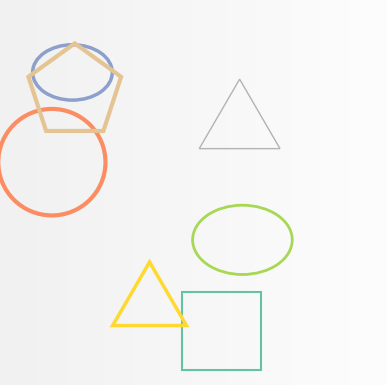[{"shape": "square", "thickness": 1.5, "radius": 0.51, "center": [0.572, 0.14]}, {"shape": "circle", "thickness": 3, "radius": 0.69, "center": [0.134, 0.579]}, {"shape": "oval", "thickness": 2.5, "radius": 0.51, "center": [0.187, 0.812]}, {"shape": "oval", "thickness": 2, "radius": 0.64, "center": [0.626, 0.377]}, {"shape": "triangle", "thickness": 2.5, "radius": 0.55, "center": [0.386, 0.209]}, {"shape": "pentagon", "thickness": 3, "radius": 0.63, "center": [0.193, 0.762]}, {"shape": "triangle", "thickness": 1, "radius": 0.6, "center": [0.618, 0.674]}]